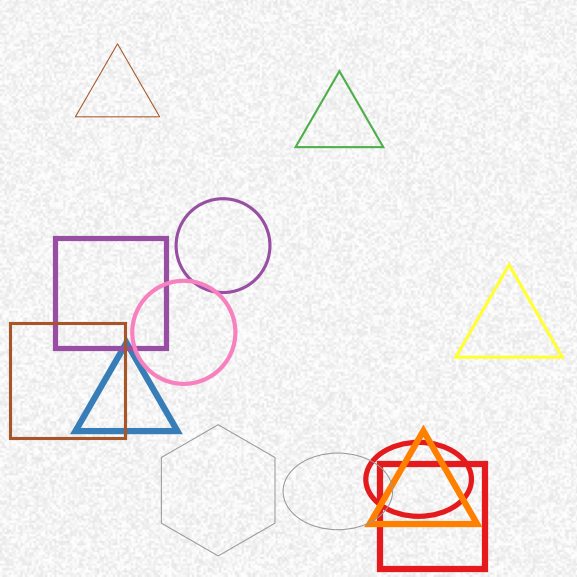[{"shape": "oval", "thickness": 2.5, "radius": 0.46, "center": [0.725, 0.169]}, {"shape": "square", "thickness": 3, "radius": 0.45, "center": [0.749, 0.104]}, {"shape": "triangle", "thickness": 3, "radius": 0.51, "center": [0.219, 0.304]}, {"shape": "triangle", "thickness": 1, "radius": 0.44, "center": [0.588, 0.788]}, {"shape": "square", "thickness": 2.5, "radius": 0.48, "center": [0.192, 0.491]}, {"shape": "circle", "thickness": 1.5, "radius": 0.41, "center": [0.386, 0.574]}, {"shape": "triangle", "thickness": 3, "radius": 0.54, "center": [0.733, 0.145]}, {"shape": "triangle", "thickness": 1.5, "radius": 0.53, "center": [0.881, 0.434]}, {"shape": "square", "thickness": 1.5, "radius": 0.5, "center": [0.117, 0.34]}, {"shape": "triangle", "thickness": 0.5, "radius": 0.42, "center": [0.204, 0.839]}, {"shape": "circle", "thickness": 2, "radius": 0.45, "center": [0.318, 0.424]}, {"shape": "hexagon", "thickness": 0.5, "radius": 0.57, "center": [0.378, 0.15]}, {"shape": "oval", "thickness": 0.5, "radius": 0.47, "center": [0.585, 0.148]}]